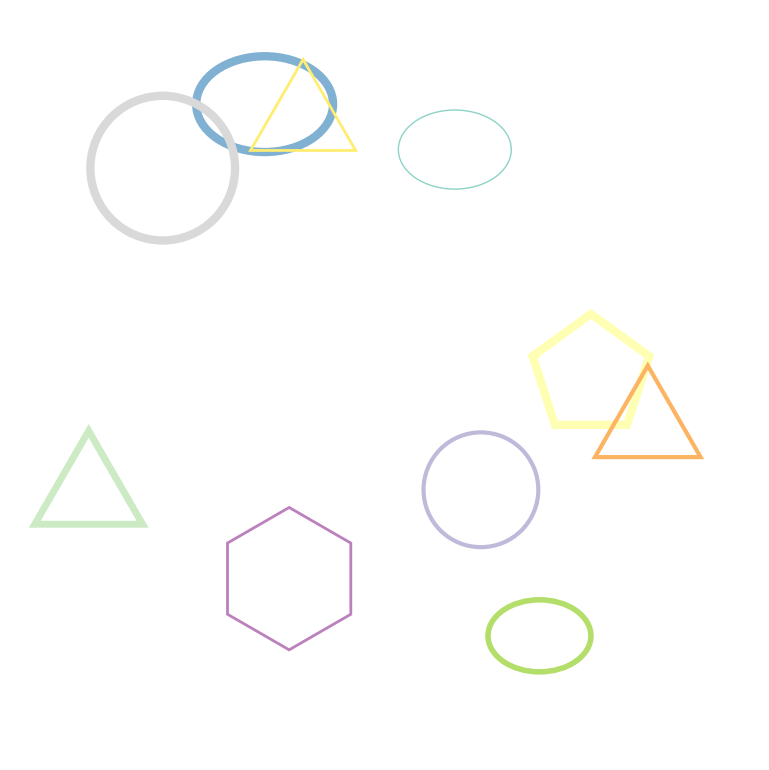[{"shape": "oval", "thickness": 0.5, "radius": 0.37, "center": [0.591, 0.806]}, {"shape": "pentagon", "thickness": 3, "radius": 0.4, "center": [0.767, 0.513]}, {"shape": "circle", "thickness": 1.5, "radius": 0.37, "center": [0.625, 0.364]}, {"shape": "oval", "thickness": 3, "radius": 0.44, "center": [0.344, 0.865]}, {"shape": "triangle", "thickness": 1.5, "radius": 0.4, "center": [0.841, 0.446]}, {"shape": "oval", "thickness": 2, "radius": 0.33, "center": [0.701, 0.174]}, {"shape": "circle", "thickness": 3, "radius": 0.47, "center": [0.211, 0.782]}, {"shape": "hexagon", "thickness": 1, "radius": 0.46, "center": [0.376, 0.248]}, {"shape": "triangle", "thickness": 2.5, "radius": 0.4, "center": [0.115, 0.36]}, {"shape": "triangle", "thickness": 1, "radius": 0.39, "center": [0.394, 0.844]}]